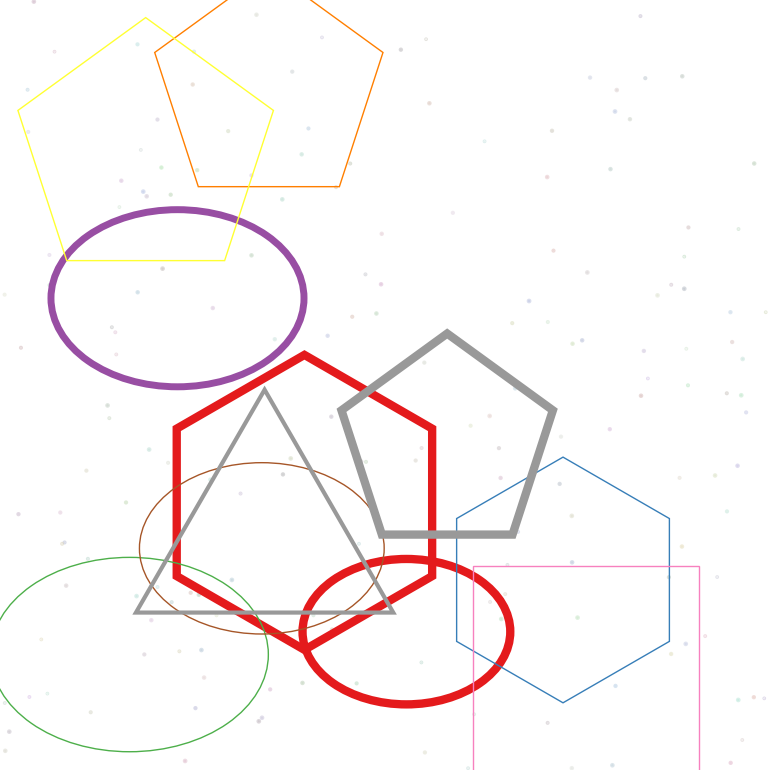[{"shape": "oval", "thickness": 3, "radius": 0.67, "center": [0.528, 0.18]}, {"shape": "hexagon", "thickness": 3, "radius": 0.96, "center": [0.395, 0.348]}, {"shape": "hexagon", "thickness": 0.5, "radius": 0.8, "center": [0.731, 0.247]}, {"shape": "oval", "thickness": 0.5, "radius": 0.9, "center": [0.168, 0.15]}, {"shape": "oval", "thickness": 2.5, "radius": 0.82, "center": [0.231, 0.613]}, {"shape": "pentagon", "thickness": 0.5, "radius": 0.78, "center": [0.349, 0.884]}, {"shape": "pentagon", "thickness": 0.5, "radius": 0.87, "center": [0.189, 0.803]}, {"shape": "oval", "thickness": 0.5, "radius": 0.79, "center": [0.34, 0.288]}, {"shape": "square", "thickness": 0.5, "radius": 0.74, "center": [0.761, 0.118]}, {"shape": "pentagon", "thickness": 3, "radius": 0.72, "center": [0.581, 0.423]}, {"shape": "triangle", "thickness": 1.5, "radius": 0.96, "center": [0.344, 0.301]}]